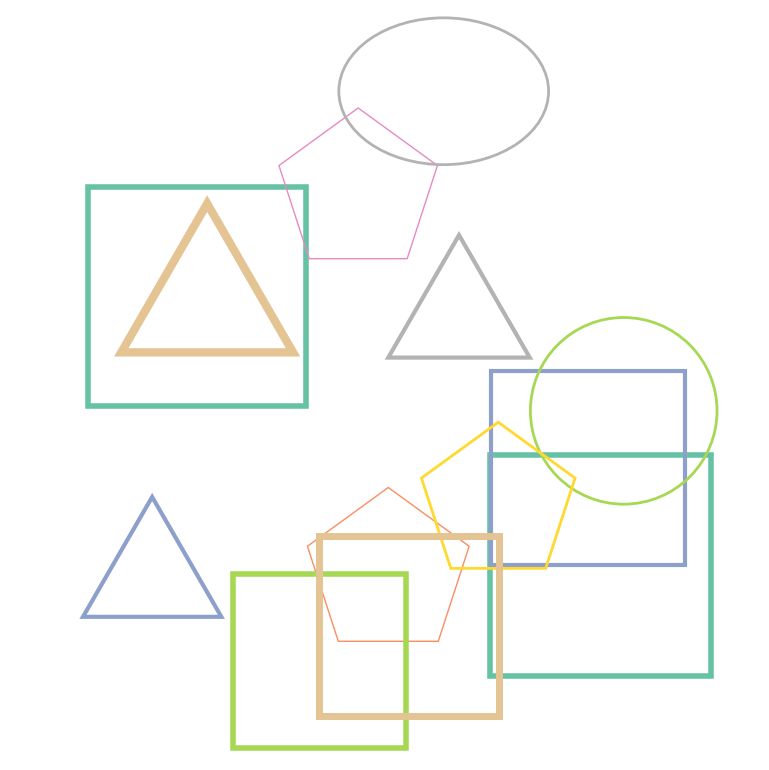[{"shape": "square", "thickness": 2, "radius": 0.72, "center": [0.78, 0.265]}, {"shape": "square", "thickness": 2, "radius": 0.71, "center": [0.256, 0.615]}, {"shape": "pentagon", "thickness": 0.5, "radius": 0.55, "center": [0.504, 0.256]}, {"shape": "square", "thickness": 1.5, "radius": 0.63, "center": [0.763, 0.393]}, {"shape": "triangle", "thickness": 1.5, "radius": 0.52, "center": [0.198, 0.251]}, {"shape": "pentagon", "thickness": 0.5, "radius": 0.54, "center": [0.465, 0.752]}, {"shape": "square", "thickness": 2, "radius": 0.56, "center": [0.415, 0.142]}, {"shape": "circle", "thickness": 1, "radius": 0.61, "center": [0.81, 0.466]}, {"shape": "pentagon", "thickness": 1, "radius": 0.52, "center": [0.647, 0.347]}, {"shape": "triangle", "thickness": 3, "radius": 0.64, "center": [0.269, 0.607]}, {"shape": "square", "thickness": 2.5, "radius": 0.58, "center": [0.531, 0.187]}, {"shape": "oval", "thickness": 1, "radius": 0.68, "center": [0.576, 0.881]}, {"shape": "triangle", "thickness": 1.5, "radius": 0.53, "center": [0.596, 0.589]}]